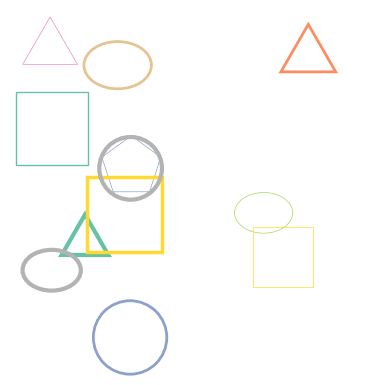[{"shape": "triangle", "thickness": 3, "radius": 0.35, "center": [0.221, 0.373]}, {"shape": "square", "thickness": 1, "radius": 0.47, "center": [0.135, 0.666]}, {"shape": "triangle", "thickness": 2, "radius": 0.41, "center": [0.801, 0.855]}, {"shape": "circle", "thickness": 2, "radius": 0.48, "center": [0.338, 0.123]}, {"shape": "pentagon", "thickness": 0.5, "radius": 0.4, "center": [0.341, 0.567]}, {"shape": "triangle", "thickness": 0.5, "radius": 0.41, "center": [0.13, 0.874]}, {"shape": "oval", "thickness": 0.5, "radius": 0.38, "center": [0.685, 0.447]}, {"shape": "square", "thickness": 2.5, "radius": 0.49, "center": [0.324, 0.443]}, {"shape": "square", "thickness": 0.5, "radius": 0.39, "center": [0.735, 0.332]}, {"shape": "oval", "thickness": 2, "radius": 0.44, "center": [0.306, 0.831]}, {"shape": "oval", "thickness": 3, "radius": 0.38, "center": [0.134, 0.298]}, {"shape": "circle", "thickness": 3, "radius": 0.41, "center": [0.339, 0.563]}]